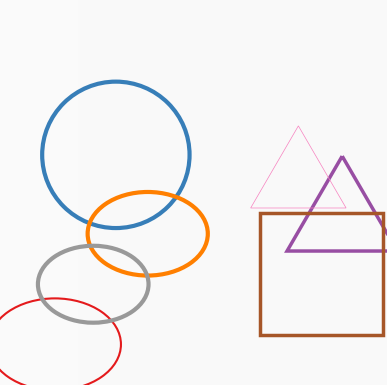[{"shape": "oval", "thickness": 1.5, "radius": 0.85, "center": [0.142, 0.106]}, {"shape": "circle", "thickness": 3, "radius": 0.95, "center": [0.299, 0.598]}, {"shape": "triangle", "thickness": 2.5, "radius": 0.82, "center": [0.883, 0.43]}, {"shape": "oval", "thickness": 3, "radius": 0.78, "center": [0.381, 0.393]}, {"shape": "square", "thickness": 2.5, "radius": 0.79, "center": [0.83, 0.289]}, {"shape": "triangle", "thickness": 0.5, "radius": 0.71, "center": [0.77, 0.531]}, {"shape": "oval", "thickness": 3, "radius": 0.71, "center": [0.241, 0.262]}]